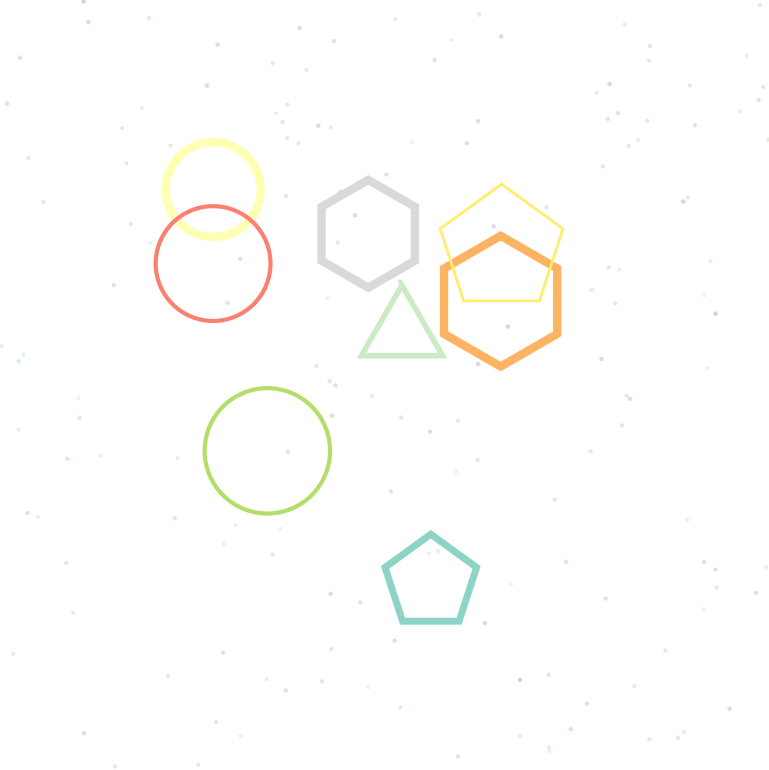[{"shape": "pentagon", "thickness": 2.5, "radius": 0.31, "center": [0.559, 0.244]}, {"shape": "circle", "thickness": 3, "radius": 0.31, "center": [0.277, 0.754]}, {"shape": "circle", "thickness": 1.5, "radius": 0.37, "center": [0.277, 0.658]}, {"shape": "hexagon", "thickness": 3, "radius": 0.42, "center": [0.65, 0.609]}, {"shape": "circle", "thickness": 1.5, "radius": 0.41, "center": [0.347, 0.415]}, {"shape": "hexagon", "thickness": 3, "radius": 0.35, "center": [0.478, 0.696]}, {"shape": "triangle", "thickness": 2, "radius": 0.3, "center": [0.522, 0.569]}, {"shape": "pentagon", "thickness": 1, "radius": 0.42, "center": [0.651, 0.677]}]